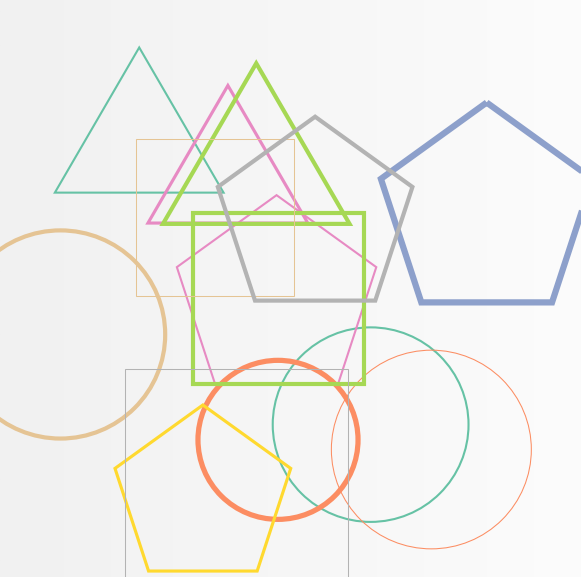[{"shape": "circle", "thickness": 1, "radius": 0.84, "center": [0.638, 0.264]}, {"shape": "triangle", "thickness": 1, "radius": 0.84, "center": [0.24, 0.749]}, {"shape": "circle", "thickness": 0.5, "radius": 0.86, "center": [0.742, 0.221]}, {"shape": "circle", "thickness": 2.5, "radius": 0.69, "center": [0.478, 0.237]}, {"shape": "pentagon", "thickness": 3, "radius": 0.96, "center": [0.837, 0.63]}, {"shape": "triangle", "thickness": 1.5, "radius": 0.79, "center": [0.392, 0.692]}, {"shape": "pentagon", "thickness": 1, "radius": 0.9, "center": [0.476, 0.481]}, {"shape": "square", "thickness": 2, "radius": 0.74, "center": [0.479, 0.482]}, {"shape": "triangle", "thickness": 2, "radius": 0.93, "center": [0.441, 0.704]}, {"shape": "pentagon", "thickness": 1.5, "radius": 0.79, "center": [0.349, 0.139]}, {"shape": "circle", "thickness": 2, "radius": 0.9, "center": [0.104, 0.42]}, {"shape": "square", "thickness": 0.5, "radius": 0.68, "center": [0.37, 0.622]}, {"shape": "square", "thickness": 0.5, "radius": 0.96, "center": [0.407, 0.169]}, {"shape": "pentagon", "thickness": 2, "radius": 0.88, "center": [0.542, 0.621]}]